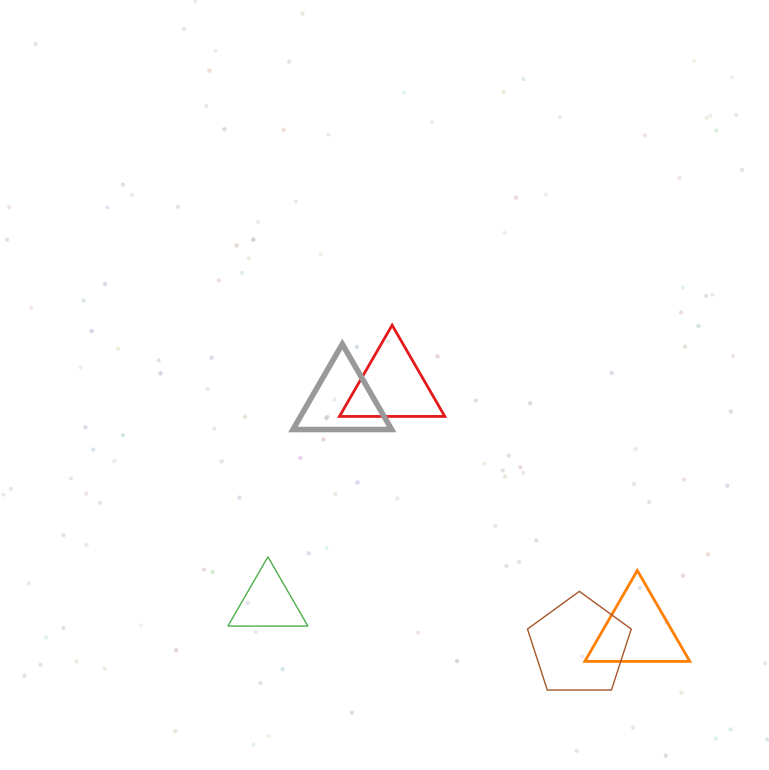[{"shape": "triangle", "thickness": 1, "radius": 0.4, "center": [0.509, 0.499]}, {"shape": "triangle", "thickness": 0.5, "radius": 0.3, "center": [0.348, 0.217]}, {"shape": "triangle", "thickness": 1, "radius": 0.39, "center": [0.828, 0.18]}, {"shape": "pentagon", "thickness": 0.5, "radius": 0.35, "center": [0.752, 0.161]}, {"shape": "triangle", "thickness": 2, "radius": 0.37, "center": [0.445, 0.479]}]